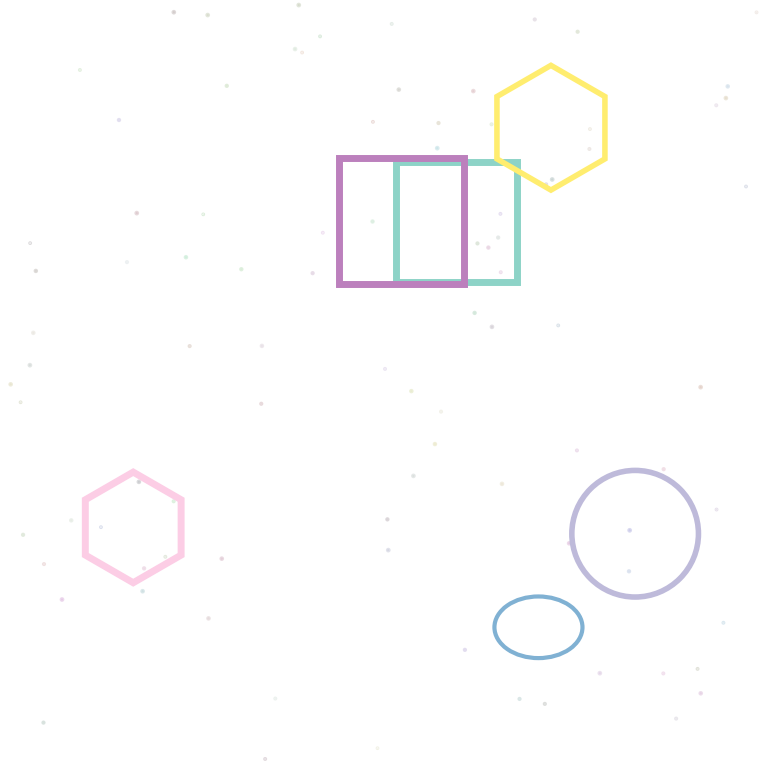[{"shape": "square", "thickness": 2.5, "radius": 0.39, "center": [0.593, 0.712]}, {"shape": "circle", "thickness": 2, "radius": 0.41, "center": [0.825, 0.307]}, {"shape": "oval", "thickness": 1.5, "radius": 0.29, "center": [0.699, 0.185]}, {"shape": "hexagon", "thickness": 2.5, "radius": 0.36, "center": [0.173, 0.315]}, {"shape": "square", "thickness": 2.5, "radius": 0.41, "center": [0.521, 0.713]}, {"shape": "hexagon", "thickness": 2, "radius": 0.4, "center": [0.715, 0.834]}]